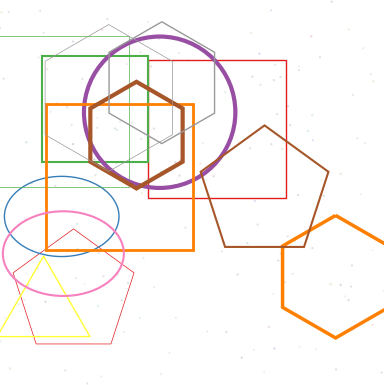[{"shape": "square", "thickness": 1, "radius": 0.9, "center": [0.564, 0.664]}, {"shape": "pentagon", "thickness": 0.5, "radius": 0.83, "center": [0.191, 0.24]}, {"shape": "oval", "thickness": 1, "radius": 0.74, "center": [0.16, 0.438]}, {"shape": "square", "thickness": 0.5, "radius": 0.98, "center": [0.14, 0.71]}, {"shape": "square", "thickness": 1.5, "radius": 0.69, "center": [0.247, 0.716]}, {"shape": "circle", "thickness": 3, "radius": 0.98, "center": [0.415, 0.708]}, {"shape": "hexagon", "thickness": 2.5, "radius": 0.8, "center": [0.872, 0.281]}, {"shape": "square", "thickness": 2, "radius": 0.95, "center": [0.31, 0.541]}, {"shape": "triangle", "thickness": 1, "radius": 0.7, "center": [0.113, 0.195]}, {"shape": "hexagon", "thickness": 3, "radius": 0.69, "center": [0.355, 0.649]}, {"shape": "pentagon", "thickness": 1.5, "radius": 0.87, "center": [0.687, 0.5]}, {"shape": "oval", "thickness": 1.5, "radius": 0.79, "center": [0.165, 0.341]}, {"shape": "hexagon", "thickness": 1, "radius": 0.79, "center": [0.42, 0.785]}, {"shape": "hexagon", "thickness": 0.5, "radius": 0.95, "center": [0.282, 0.745]}]